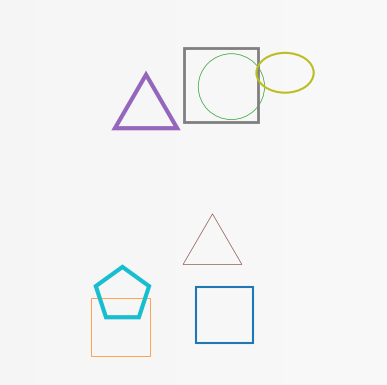[{"shape": "square", "thickness": 1.5, "radius": 0.36, "center": [0.579, 0.181]}, {"shape": "square", "thickness": 0.5, "radius": 0.38, "center": [0.311, 0.151]}, {"shape": "circle", "thickness": 0.5, "radius": 0.43, "center": [0.597, 0.775]}, {"shape": "triangle", "thickness": 3, "radius": 0.46, "center": [0.377, 0.713]}, {"shape": "triangle", "thickness": 0.5, "radius": 0.44, "center": [0.548, 0.357]}, {"shape": "square", "thickness": 2, "radius": 0.48, "center": [0.571, 0.78]}, {"shape": "oval", "thickness": 1.5, "radius": 0.37, "center": [0.736, 0.811]}, {"shape": "pentagon", "thickness": 3, "radius": 0.36, "center": [0.316, 0.234]}]